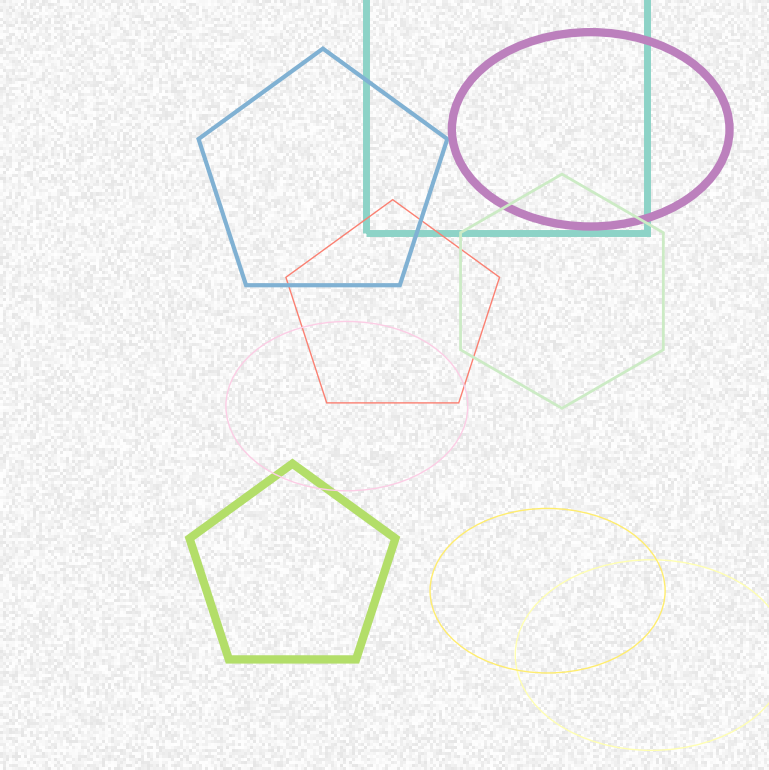[{"shape": "square", "thickness": 2.5, "radius": 0.91, "center": [0.658, 0.88]}, {"shape": "oval", "thickness": 0.5, "radius": 0.88, "center": [0.846, 0.149]}, {"shape": "pentagon", "thickness": 0.5, "radius": 0.73, "center": [0.51, 0.595]}, {"shape": "pentagon", "thickness": 1.5, "radius": 0.85, "center": [0.419, 0.767]}, {"shape": "pentagon", "thickness": 3, "radius": 0.7, "center": [0.38, 0.257]}, {"shape": "oval", "thickness": 0.5, "radius": 0.79, "center": [0.45, 0.473]}, {"shape": "oval", "thickness": 3, "radius": 0.9, "center": [0.767, 0.832]}, {"shape": "hexagon", "thickness": 1, "radius": 0.76, "center": [0.73, 0.622]}, {"shape": "oval", "thickness": 0.5, "radius": 0.76, "center": [0.711, 0.233]}]